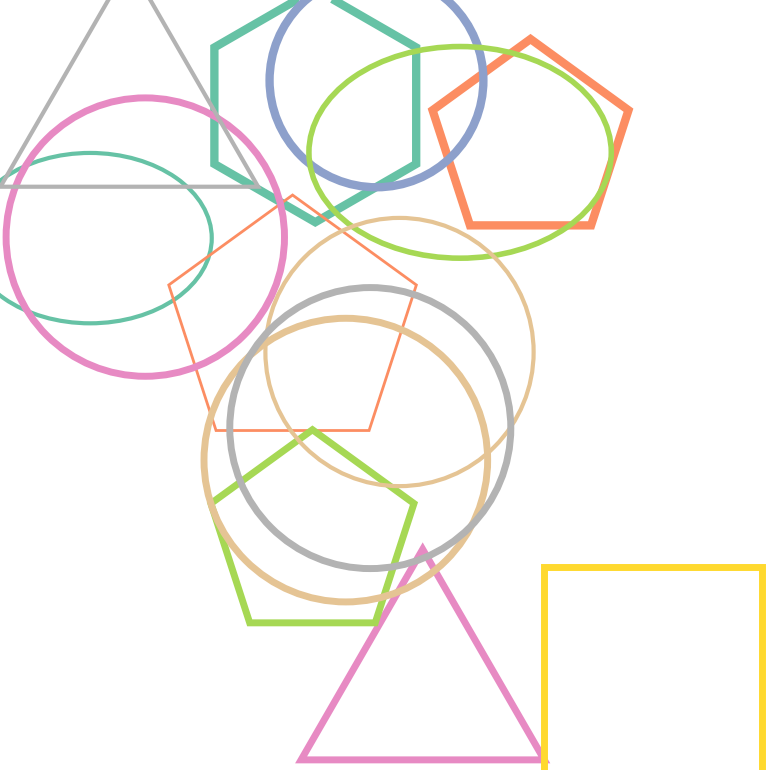[{"shape": "oval", "thickness": 1.5, "radius": 0.79, "center": [0.117, 0.691]}, {"shape": "hexagon", "thickness": 3, "radius": 0.76, "center": [0.409, 0.863]}, {"shape": "pentagon", "thickness": 1, "radius": 0.85, "center": [0.38, 0.578]}, {"shape": "pentagon", "thickness": 3, "radius": 0.67, "center": [0.689, 0.816]}, {"shape": "circle", "thickness": 3, "radius": 0.69, "center": [0.489, 0.896]}, {"shape": "circle", "thickness": 2.5, "radius": 0.9, "center": [0.189, 0.692]}, {"shape": "triangle", "thickness": 2.5, "radius": 0.91, "center": [0.549, 0.104]}, {"shape": "oval", "thickness": 2, "radius": 0.98, "center": [0.598, 0.802]}, {"shape": "pentagon", "thickness": 2.5, "radius": 0.69, "center": [0.406, 0.303]}, {"shape": "square", "thickness": 2.5, "radius": 0.71, "center": [0.848, 0.121]}, {"shape": "circle", "thickness": 1.5, "radius": 0.87, "center": [0.519, 0.543]}, {"shape": "circle", "thickness": 2.5, "radius": 0.92, "center": [0.449, 0.402]}, {"shape": "circle", "thickness": 2.5, "radius": 0.91, "center": [0.481, 0.444]}, {"shape": "triangle", "thickness": 1.5, "radius": 0.97, "center": [0.168, 0.854]}]